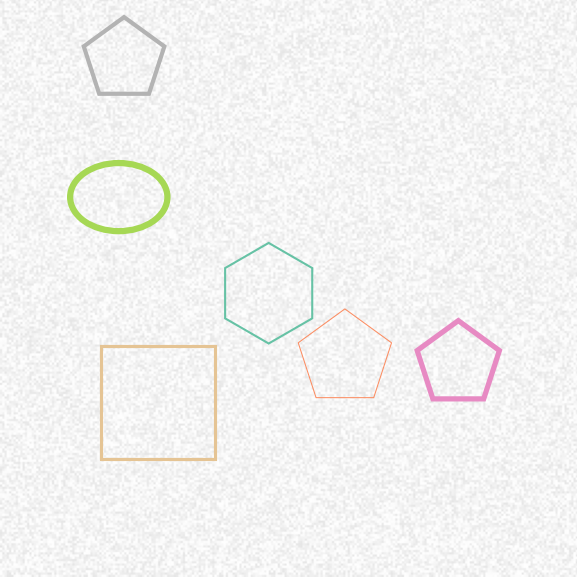[{"shape": "hexagon", "thickness": 1, "radius": 0.44, "center": [0.465, 0.491]}, {"shape": "pentagon", "thickness": 0.5, "radius": 0.42, "center": [0.597, 0.379]}, {"shape": "pentagon", "thickness": 2.5, "radius": 0.37, "center": [0.794, 0.369]}, {"shape": "oval", "thickness": 3, "radius": 0.42, "center": [0.206, 0.658]}, {"shape": "square", "thickness": 1.5, "radius": 0.49, "center": [0.274, 0.302]}, {"shape": "pentagon", "thickness": 2, "radius": 0.37, "center": [0.215, 0.896]}]